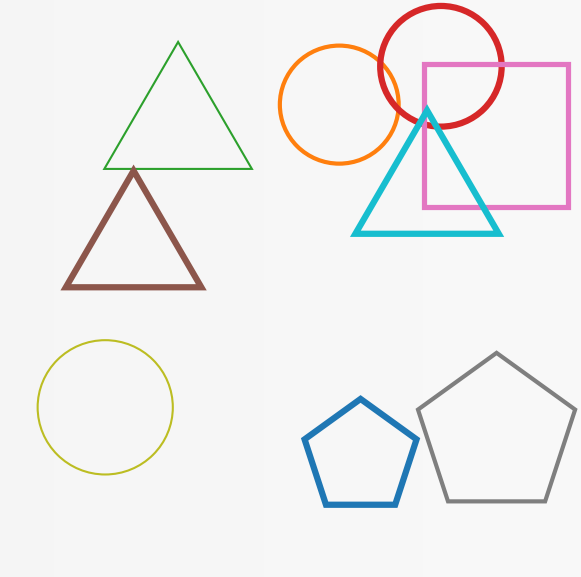[{"shape": "pentagon", "thickness": 3, "radius": 0.51, "center": [0.62, 0.207]}, {"shape": "circle", "thickness": 2, "radius": 0.51, "center": [0.584, 0.818]}, {"shape": "triangle", "thickness": 1, "radius": 0.73, "center": [0.306, 0.78]}, {"shape": "circle", "thickness": 3, "radius": 0.52, "center": [0.759, 0.884]}, {"shape": "triangle", "thickness": 3, "radius": 0.67, "center": [0.23, 0.569]}, {"shape": "square", "thickness": 2.5, "radius": 0.62, "center": [0.854, 0.765]}, {"shape": "pentagon", "thickness": 2, "radius": 0.71, "center": [0.854, 0.246]}, {"shape": "circle", "thickness": 1, "radius": 0.58, "center": [0.181, 0.294]}, {"shape": "triangle", "thickness": 3, "radius": 0.71, "center": [0.735, 0.666]}]